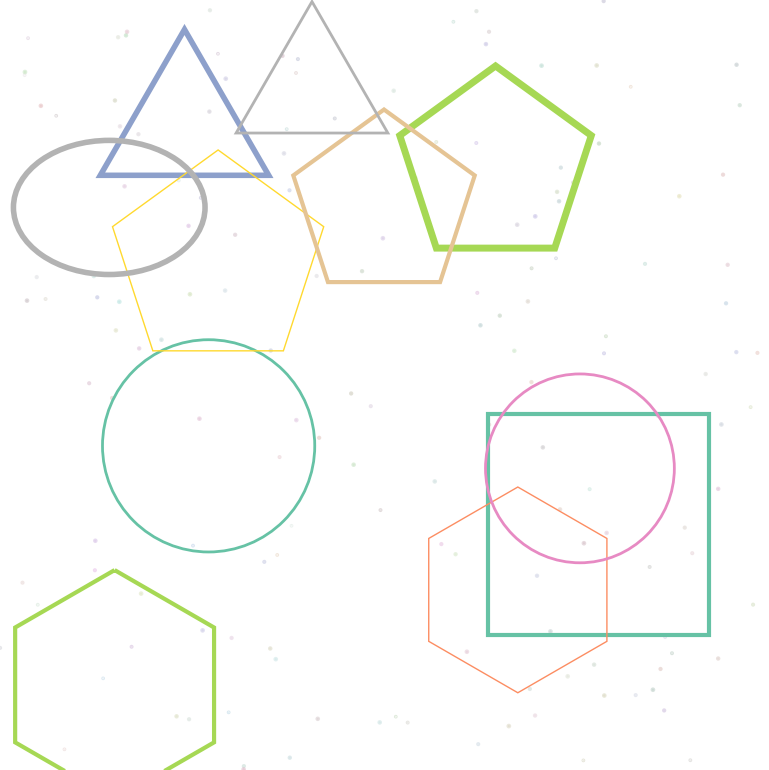[{"shape": "square", "thickness": 1.5, "radius": 0.72, "center": [0.777, 0.318]}, {"shape": "circle", "thickness": 1, "radius": 0.69, "center": [0.271, 0.421]}, {"shape": "hexagon", "thickness": 0.5, "radius": 0.67, "center": [0.672, 0.234]}, {"shape": "triangle", "thickness": 2, "radius": 0.63, "center": [0.24, 0.835]}, {"shape": "circle", "thickness": 1, "radius": 0.61, "center": [0.753, 0.392]}, {"shape": "pentagon", "thickness": 2.5, "radius": 0.65, "center": [0.644, 0.784]}, {"shape": "hexagon", "thickness": 1.5, "radius": 0.75, "center": [0.149, 0.11]}, {"shape": "pentagon", "thickness": 0.5, "radius": 0.72, "center": [0.283, 0.661]}, {"shape": "pentagon", "thickness": 1.5, "radius": 0.62, "center": [0.499, 0.734]}, {"shape": "triangle", "thickness": 1, "radius": 0.57, "center": [0.405, 0.884]}, {"shape": "oval", "thickness": 2, "radius": 0.62, "center": [0.142, 0.731]}]